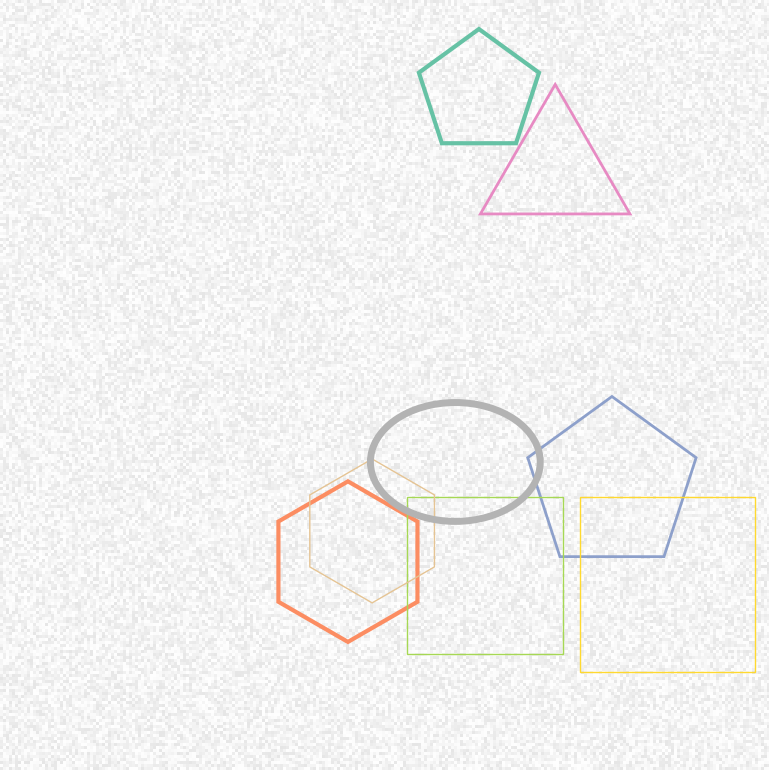[{"shape": "pentagon", "thickness": 1.5, "radius": 0.41, "center": [0.622, 0.88]}, {"shape": "hexagon", "thickness": 1.5, "radius": 0.52, "center": [0.452, 0.271]}, {"shape": "pentagon", "thickness": 1, "radius": 0.57, "center": [0.795, 0.37]}, {"shape": "triangle", "thickness": 1, "radius": 0.56, "center": [0.721, 0.778]}, {"shape": "square", "thickness": 0.5, "radius": 0.51, "center": [0.629, 0.253]}, {"shape": "square", "thickness": 0.5, "radius": 0.57, "center": [0.867, 0.241]}, {"shape": "hexagon", "thickness": 0.5, "radius": 0.47, "center": [0.483, 0.311]}, {"shape": "oval", "thickness": 2.5, "radius": 0.55, "center": [0.591, 0.4]}]